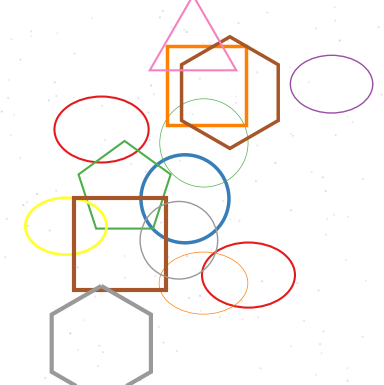[{"shape": "oval", "thickness": 1.5, "radius": 0.6, "center": [0.645, 0.286]}, {"shape": "oval", "thickness": 1.5, "radius": 0.61, "center": [0.264, 0.664]}, {"shape": "circle", "thickness": 2.5, "radius": 0.57, "center": [0.48, 0.484]}, {"shape": "pentagon", "thickness": 1.5, "radius": 0.63, "center": [0.324, 0.508]}, {"shape": "circle", "thickness": 0.5, "radius": 0.57, "center": [0.53, 0.629]}, {"shape": "oval", "thickness": 1, "radius": 0.54, "center": [0.861, 0.781]}, {"shape": "square", "thickness": 2.5, "radius": 0.52, "center": [0.536, 0.778]}, {"shape": "oval", "thickness": 0.5, "radius": 0.58, "center": [0.529, 0.265]}, {"shape": "oval", "thickness": 2, "radius": 0.53, "center": [0.171, 0.412]}, {"shape": "hexagon", "thickness": 2.5, "radius": 0.72, "center": [0.597, 0.759]}, {"shape": "square", "thickness": 3, "radius": 0.6, "center": [0.312, 0.366]}, {"shape": "triangle", "thickness": 1.5, "radius": 0.65, "center": [0.501, 0.882]}, {"shape": "hexagon", "thickness": 3, "radius": 0.74, "center": [0.263, 0.109]}, {"shape": "circle", "thickness": 1, "radius": 0.5, "center": [0.465, 0.376]}]